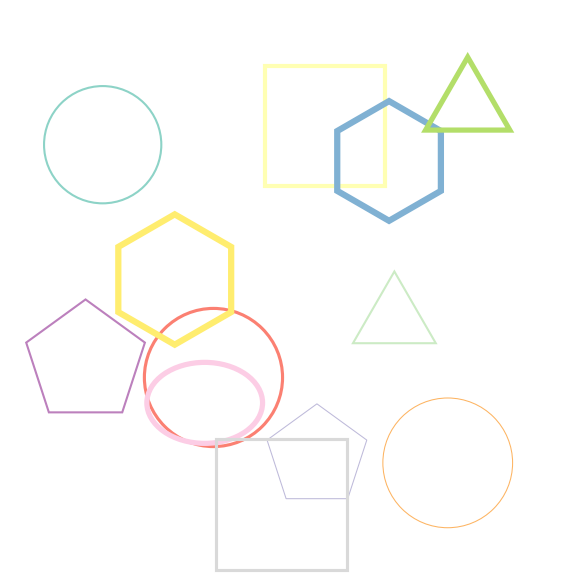[{"shape": "circle", "thickness": 1, "radius": 0.51, "center": [0.178, 0.749]}, {"shape": "square", "thickness": 2, "radius": 0.52, "center": [0.563, 0.782]}, {"shape": "pentagon", "thickness": 0.5, "radius": 0.45, "center": [0.549, 0.209]}, {"shape": "circle", "thickness": 1.5, "radius": 0.6, "center": [0.37, 0.345]}, {"shape": "hexagon", "thickness": 3, "radius": 0.52, "center": [0.674, 0.72]}, {"shape": "circle", "thickness": 0.5, "radius": 0.56, "center": [0.775, 0.198]}, {"shape": "triangle", "thickness": 2.5, "radius": 0.42, "center": [0.81, 0.816]}, {"shape": "oval", "thickness": 2.5, "radius": 0.5, "center": [0.354, 0.302]}, {"shape": "square", "thickness": 1.5, "radius": 0.57, "center": [0.487, 0.126]}, {"shape": "pentagon", "thickness": 1, "radius": 0.54, "center": [0.148, 0.373]}, {"shape": "triangle", "thickness": 1, "radius": 0.41, "center": [0.683, 0.446]}, {"shape": "hexagon", "thickness": 3, "radius": 0.56, "center": [0.303, 0.515]}]